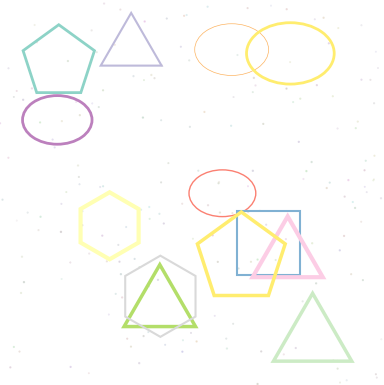[{"shape": "pentagon", "thickness": 2, "radius": 0.49, "center": [0.153, 0.838]}, {"shape": "hexagon", "thickness": 3, "radius": 0.44, "center": [0.285, 0.414]}, {"shape": "triangle", "thickness": 1.5, "radius": 0.46, "center": [0.341, 0.875]}, {"shape": "oval", "thickness": 1, "radius": 0.43, "center": [0.578, 0.498]}, {"shape": "square", "thickness": 1.5, "radius": 0.41, "center": [0.698, 0.37]}, {"shape": "oval", "thickness": 0.5, "radius": 0.48, "center": [0.602, 0.871]}, {"shape": "triangle", "thickness": 2.5, "radius": 0.54, "center": [0.415, 0.205]}, {"shape": "triangle", "thickness": 3, "radius": 0.53, "center": [0.747, 0.333]}, {"shape": "hexagon", "thickness": 1.5, "radius": 0.53, "center": [0.417, 0.23]}, {"shape": "oval", "thickness": 2, "radius": 0.45, "center": [0.149, 0.689]}, {"shape": "triangle", "thickness": 2.5, "radius": 0.59, "center": [0.812, 0.121]}, {"shape": "pentagon", "thickness": 2.5, "radius": 0.6, "center": [0.627, 0.329]}, {"shape": "oval", "thickness": 2, "radius": 0.57, "center": [0.754, 0.861]}]